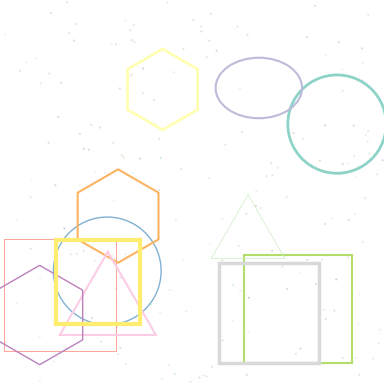[{"shape": "circle", "thickness": 2, "radius": 0.64, "center": [0.875, 0.678]}, {"shape": "hexagon", "thickness": 2, "radius": 0.53, "center": [0.422, 0.768]}, {"shape": "oval", "thickness": 1.5, "radius": 0.56, "center": [0.672, 0.771]}, {"shape": "square", "thickness": 0.5, "radius": 0.73, "center": [0.156, 0.233]}, {"shape": "circle", "thickness": 1, "radius": 0.7, "center": [0.279, 0.296]}, {"shape": "hexagon", "thickness": 1.5, "radius": 0.61, "center": [0.307, 0.439]}, {"shape": "square", "thickness": 1.5, "radius": 0.7, "center": [0.775, 0.196]}, {"shape": "triangle", "thickness": 1.5, "radius": 0.72, "center": [0.28, 0.202]}, {"shape": "square", "thickness": 2.5, "radius": 0.65, "center": [0.698, 0.187]}, {"shape": "hexagon", "thickness": 1, "radius": 0.65, "center": [0.103, 0.182]}, {"shape": "triangle", "thickness": 0.5, "radius": 0.55, "center": [0.644, 0.384]}, {"shape": "square", "thickness": 3, "radius": 0.54, "center": [0.254, 0.267]}]